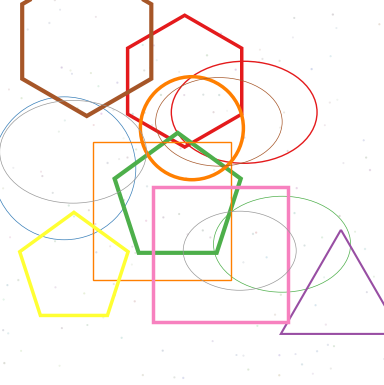[{"shape": "hexagon", "thickness": 2.5, "radius": 0.86, "center": [0.48, 0.789]}, {"shape": "oval", "thickness": 1, "radius": 0.95, "center": [0.634, 0.708]}, {"shape": "circle", "thickness": 0.5, "radius": 0.93, "center": [0.167, 0.563]}, {"shape": "oval", "thickness": 0.5, "radius": 0.89, "center": [0.733, 0.366]}, {"shape": "pentagon", "thickness": 3, "radius": 0.86, "center": [0.461, 0.483]}, {"shape": "triangle", "thickness": 1.5, "radius": 0.9, "center": [0.886, 0.223]}, {"shape": "square", "thickness": 1, "radius": 0.9, "center": [0.42, 0.453]}, {"shape": "circle", "thickness": 2.5, "radius": 0.67, "center": [0.498, 0.667]}, {"shape": "pentagon", "thickness": 2.5, "radius": 0.74, "center": [0.192, 0.3]}, {"shape": "hexagon", "thickness": 3, "radius": 0.97, "center": [0.225, 0.892]}, {"shape": "oval", "thickness": 0.5, "radius": 0.82, "center": [0.569, 0.684]}, {"shape": "square", "thickness": 2.5, "radius": 0.88, "center": [0.572, 0.34]}, {"shape": "oval", "thickness": 0.5, "radius": 0.73, "center": [0.623, 0.349]}, {"shape": "oval", "thickness": 0.5, "radius": 0.95, "center": [0.19, 0.606]}]